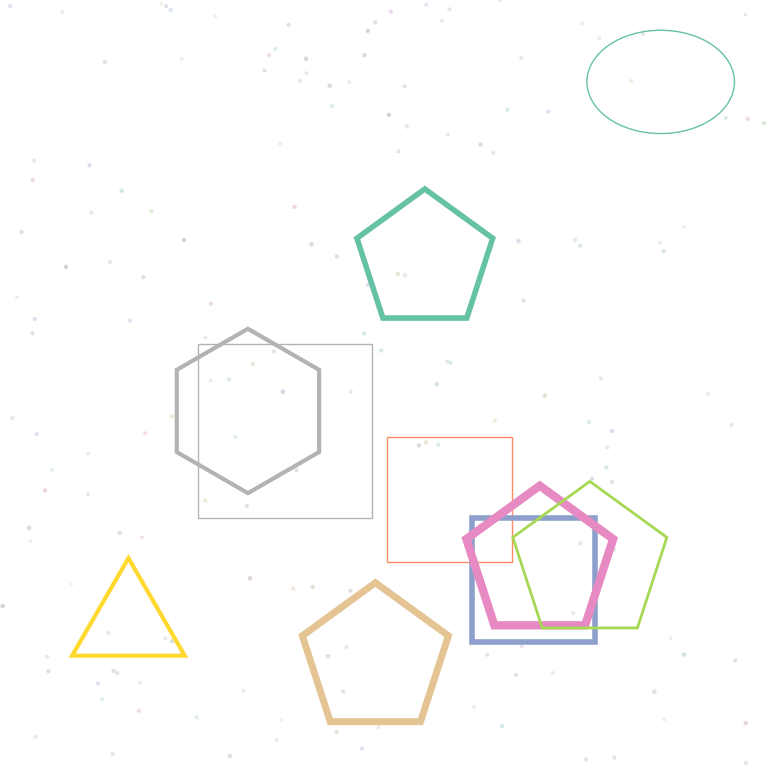[{"shape": "pentagon", "thickness": 2, "radius": 0.46, "center": [0.552, 0.662]}, {"shape": "oval", "thickness": 0.5, "radius": 0.48, "center": [0.858, 0.894]}, {"shape": "square", "thickness": 0.5, "radius": 0.41, "center": [0.584, 0.352]}, {"shape": "square", "thickness": 2, "radius": 0.4, "center": [0.693, 0.247]}, {"shape": "pentagon", "thickness": 3, "radius": 0.5, "center": [0.701, 0.269]}, {"shape": "pentagon", "thickness": 1, "radius": 0.53, "center": [0.766, 0.27]}, {"shape": "triangle", "thickness": 1.5, "radius": 0.42, "center": [0.167, 0.191]}, {"shape": "pentagon", "thickness": 2.5, "radius": 0.5, "center": [0.488, 0.143]}, {"shape": "hexagon", "thickness": 1.5, "radius": 0.53, "center": [0.322, 0.466]}, {"shape": "square", "thickness": 0.5, "radius": 0.57, "center": [0.37, 0.44]}]